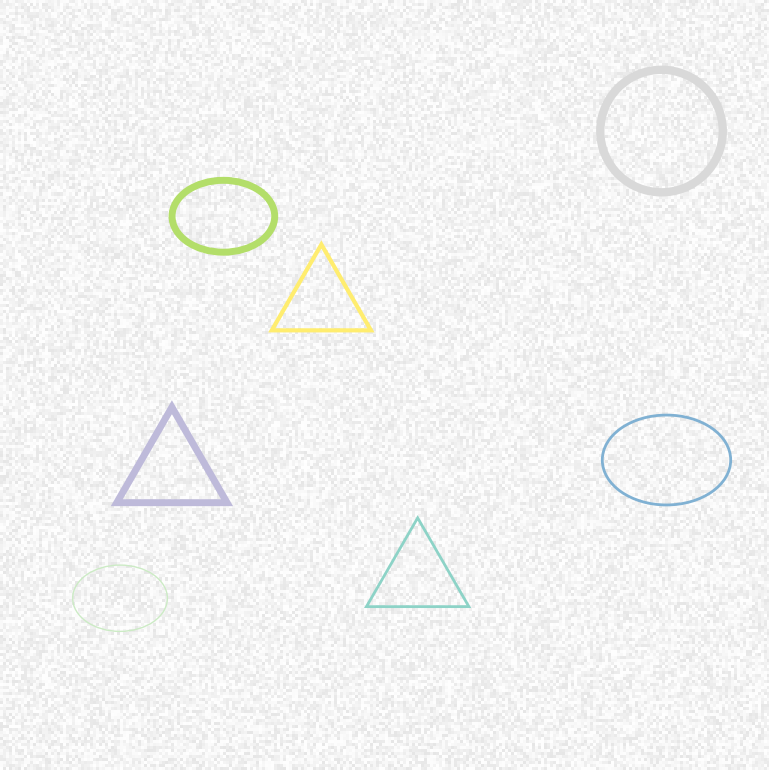[{"shape": "triangle", "thickness": 1, "radius": 0.38, "center": [0.542, 0.251]}, {"shape": "triangle", "thickness": 2.5, "radius": 0.41, "center": [0.223, 0.389]}, {"shape": "oval", "thickness": 1, "radius": 0.42, "center": [0.866, 0.403]}, {"shape": "oval", "thickness": 2.5, "radius": 0.33, "center": [0.29, 0.719]}, {"shape": "circle", "thickness": 3, "radius": 0.4, "center": [0.859, 0.83]}, {"shape": "oval", "thickness": 0.5, "radius": 0.31, "center": [0.156, 0.223]}, {"shape": "triangle", "thickness": 1.5, "radius": 0.37, "center": [0.417, 0.608]}]